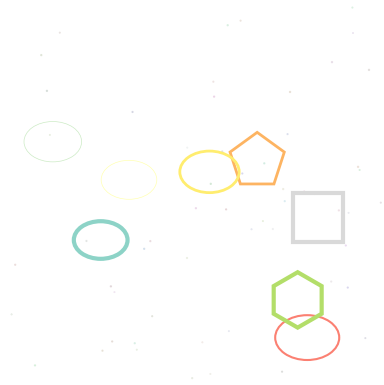[{"shape": "oval", "thickness": 3, "radius": 0.35, "center": [0.262, 0.377]}, {"shape": "oval", "thickness": 0.5, "radius": 0.36, "center": [0.335, 0.533]}, {"shape": "oval", "thickness": 1.5, "radius": 0.42, "center": [0.798, 0.123]}, {"shape": "pentagon", "thickness": 2, "radius": 0.37, "center": [0.668, 0.582]}, {"shape": "hexagon", "thickness": 3, "radius": 0.36, "center": [0.773, 0.221]}, {"shape": "square", "thickness": 3, "radius": 0.32, "center": [0.826, 0.435]}, {"shape": "oval", "thickness": 0.5, "radius": 0.37, "center": [0.137, 0.632]}, {"shape": "oval", "thickness": 2, "radius": 0.39, "center": [0.544, 0.554]}]